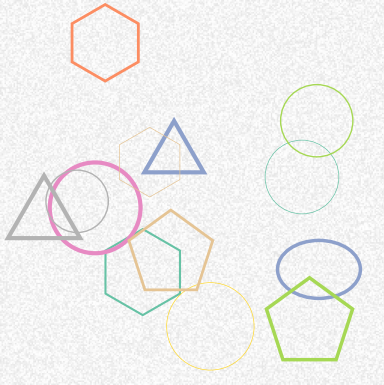[{"shape": "circle", "thickness": 0.5, "radius": 0.48, "center": [0.784, 0.54]}, {"shape": "hexagon", "thickness": 1.5, "radius": 0.56, "center": [0.371, 0.293]}, {"shape": "hexagon", "thickness": 2, "radius": 0.5, "center": [0.273, 0.889]}, {"shape": "oval", "thickness": 2.5, "radius": 0.54, "center": [0.828, 0.3]}, {"shape": "triangle", "thickness": 3, "radius": 0.45, "center": [0.452, 0.597]}, {"shape": "circle", "thickness": 3, "radius": 0.59, "center": [0.247, 0.46]}, {"shape": "circle", "thickness": 1, "radius": 0.47, "center": [0.823, 0.686]}, {"shape": "pentagon", "thickness": 2.5, "radius": 0.59, "center": [0.804, 0.161]}, {"shape": "circle", "thickness": 0.5, "radius": 0.57, "center": [0.546, 0.152]}, {"shape": "pentagon", "thickness": 2, "radius": 0.57, "center": [0.444, 0.34]}, {"shape": "hexagon", "thickness": 0.5, "radius": 0.45, "center": [0.389, 0.579]}, {"shape": "circle", "thickness": 1, "radius": 0.41, "center": [0.2, 0.477]}, {"shape": "triangle", "thickness": 3, "radius": 0.54, "center": [0.114, 0.436]}]